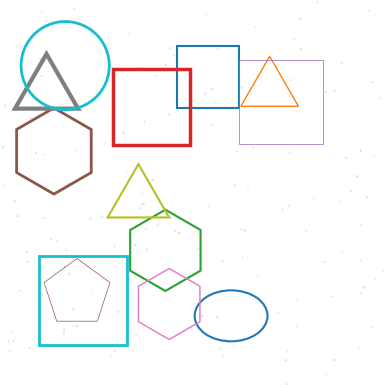[{"shape": "oval", "thickness": 1.5, "radius": 0.47, "center": [0.6, 0.18]}, {"shape": "square", "thickness": 1.5, "radius": 0.41, "center": [0.54, 0.8]}, {"shape": "triangle", "thickness": 1, "radius": 0.43, "center": [0.7, 0.767]}, {"shape": "hexagon", "thickness": 1.5, "radius": 0.53, "center": [0.43, 0.35]}, {"shape": "square", "thickness": 2.5, "radius": 0.5, "center": [0.393, 0.723]}, {"shape": "square", "thickness": 0.5, "radius": 0.54, "center": [0.73, 0.736]}, {"shape": "pentagon", "thickness": 0.5, "radius": 0.45, "center": [0.2, 0.238]}, {"shape": "hexagon", "thickness": 2, "radius": 0.56, "center": [0.14, 0.608]}, {"shape": "hexagon", "thickness": 1, "radius": 0.46, "center": [0.439, 0.21]}, {"shape": "triangle", "thickness": 3, "radius": 0.47, "center": [0.121, 0.765]}, {"shape": "triangle", "thickness": 1.5, "radius": 0.46, "center": [0.359, 0.481]}, {"shape": "circle", "thickness": 2, "radius": 0.57, "center": [0.169, 0.83]}, {"shape": "square", "thickness": 2, "radius": 0.58, "center": [0.215, 0.219]}]